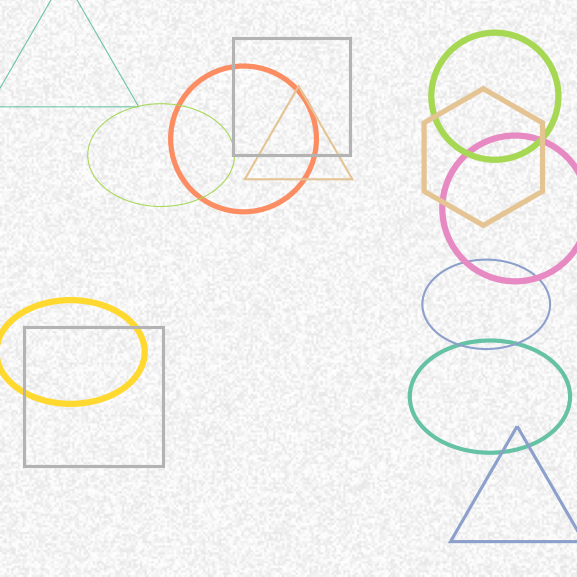[{"shape": "oval", "thickness": 2, "radius": 0.69, "center": [0.848, 0.312]}, {"shape": "triangle", "thickness": 0.5, "radius": 0.75, "center": [0.111, 0.889]}, {"shape": "circle", "thickness": 2.5, "radius": 0.63, "center": [0.422, 0.759]}, {"shape": "triangle", "thickness": 1.5, "radius": 0.67, "center": [0.895, 0.128]}, {"shape": "oval", "thickness": 1, "radius": 0.55, "center": [0.842, 0.472]}, {"shape": "circle", "thickness": 3, "radius": 0.63, "center": [0.892, 0.638]}, {"shape": "oval", "thickness": 0.5, "radius": 0.64, "center": [0.279, 0.731]}, {"shape": "circle", "thickness": 3, "radius": 0.55, "center": [0.857, 0.833]}, {"shape": "oval", "thickness": 3, "radius": 0.64, "center": [0.122, 0.39]}, {"shape": "triangle", "thickness": 1, "radius": 0.54, "center": [0.517, 0.742]}, {"shape": "hexagon", "thickness": 2.5, "radius": 0.59, "center": [0.837, 0.727]}, {"shape": "square", "thickness": 1.5, "radius": 0.6, "center": [0.162, 0.312]}, {"shape": "square", "thickness": 1.5, "radius": 0.51, "center": [0.505, 0.832]}]